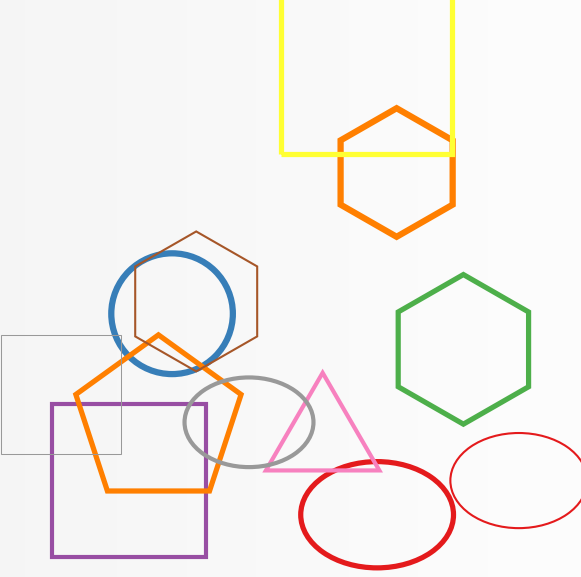[{"shape": "oval", "thickness": 1, "radius": 0.59, "center": [0.892, 0.167]}, {"shape": "oval", "thickness": 2.5, "radius": 0.66, "center": [0.649, 0.108]}, {"shape": "circle", "thickness": 3, "radius": 0.52, "center": [0.296, 0.456]}, {"shape": "hexagon", "thickness": 2.5, "radius": 0.65, "center": [0.797, 0.394]}, {"shape": "square", "thickness": 2, "radius": 0.66, "center": [0.222, 0.166]}, {"shape": "hexagon", "thickness": 3, "radius": 0.56, "center": [0.682, 0.7]}, {"shape": "pentagon", "thickness": 2.5, "radius": 0.75, "center": [0.273, 0.27]}, {"shape": "square", "thickness": 2.5, "radius": 0.74, "center": [0.63, 0.88]}, {"shape": "hexagon", "thickness": 1, "radius": 0.61, "center": [0.338, 0.477]}, {"shape": "triangle", "thickness": 2, "radius": 0.56, "center": [0.555, 0.241]}, {"shape": "oval", "thickness": 2, "radius": 0.55, "center": [0.428, 0.268]}, {"shape": "square", "thickness": 0.5, "radius": 0.51, "center": [0.105, 0.316]}]